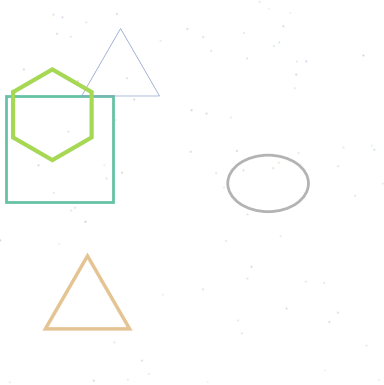[{"shape": "square", "thickness": 2, "radius": 0.69, "center": [0.155, 0.613]}, {"shape": "triangle", "thickness": 0.5, "radius": 0.58, "center": [0.313, 0.809]}, {"shape": "hexagon", "thickness": 3, "radius": 0.59, "center": [0.136, 0.702]}, {"shape": "triangle", "thickness": 2.5, "radius": 0.63, "center": [0.227, 0.209]}, {"shape": "oval", "thickness": 2, "radius": 0.52, "center": [0.696, 0.524]}]